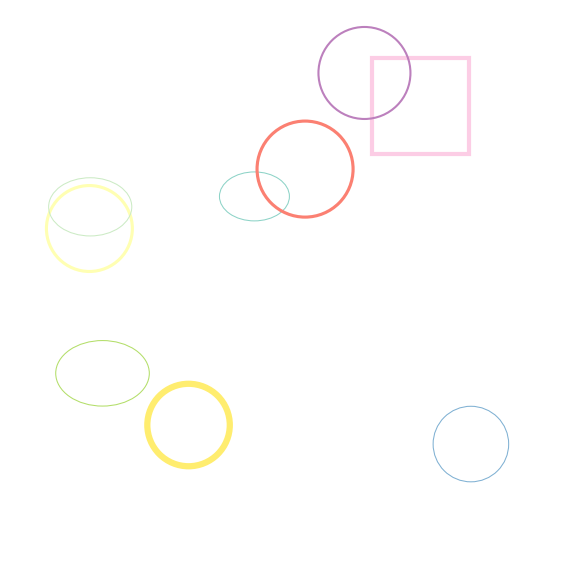[{"shape": "oval", "thickness": 0.5, "radius": 0.3, "center": [0.441, 0.659]}, {"shape": "circle", "thickness": 1.5, "radius": 0.37, "center": [0.155, 0.603]}, {"shape": "circle", "thickness": 1.5, "radius": 0.42, "center": [0.528, 0.706]}, {"shape": "circle", "thickness": 0.5, "radius": 0.33, "center": [0.815, 0.23]}, {"shape": "oval", "thickness": 0.5, "radius": 0.41, "center": [0.178, 0.353]}, {"shape": "square", "thickness": 2, "radius": 0.42, "center": [0.728, 0.815]}, {"shape": "circle", "thickness": 1, "radius": 0.4, "center": [0.631, 0.873]}, {"shape": "oval", "thickness": 0.5, "radius": 0.36, "center": [0.156, 0.641]}, {"shape": "circle", "thickness": 3, "radius": 0.36, "center": [0.327, 0.263]}]